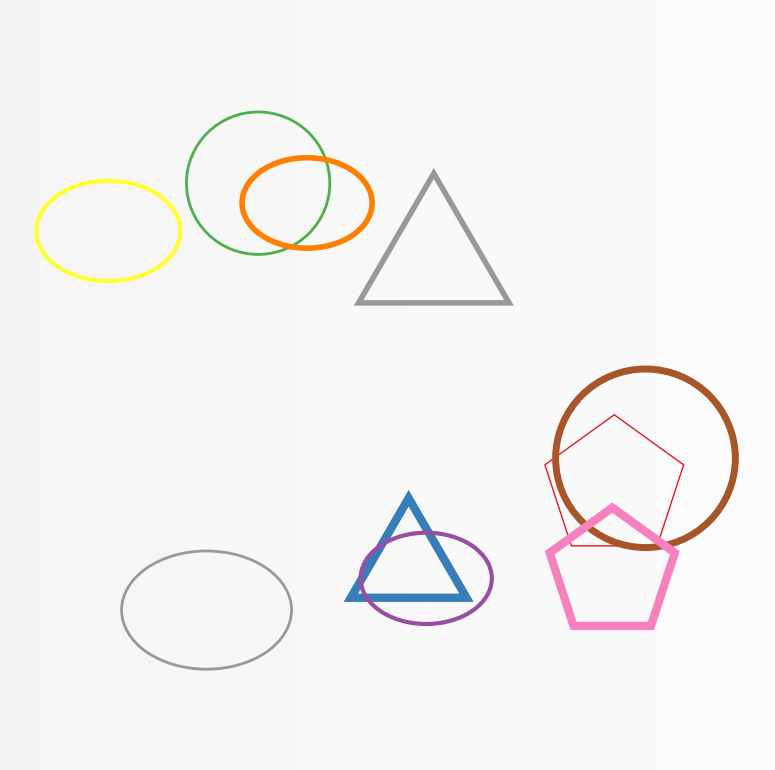[{"shape": "pentagon", "thickness": 0.5, "radius": 0.47, "center": [0.793, 0.367]}, {"shape": "triangle", "thickness": 3, "radius": 0.43, "center": [0.527, 0.267]}, {"shape": "circle", "thickness": 1, "radius": 0.46, "center": [0.333, 0.762]}, {"shape": "oval", "thickness": 1.5, "radius": 0.42, "center": [0.55, 0.249]}, {"shape": "oval", "thickness": 2, "radius": 0.42, "center": [0.396, 0.736]}, {"shape": "oval", "thickness": 1.5, "radius": 0.46, "center": [0.14, 0.7]}, {"shape": "circle", "thickness": 2.5, "radius": 0.58, "center": [0.833, 0.405]}, {"shape": "pentagon", "thickness": 3, "radius": 0.42, "center": [0.79, 0.256]}, {"shape": "oval", "thickness": 1, "radius": 0.55, "center": [0.267, 0.208]}, {"shape": "triangle", "thickness": 2, "radius": 0.56, "center": [0.56, 0.663]}]